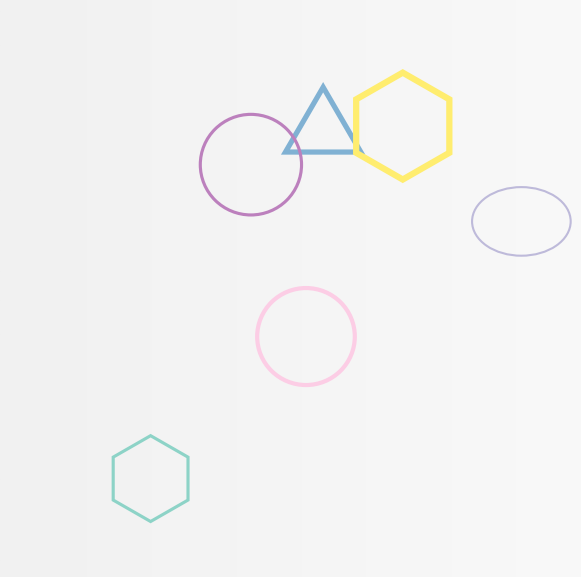[{"shape": "hexagon", "thickness": 1.5, "radius": 0.37, "center": [0.259, 0.17]}, {"shape": "oval", "thickness": 1, "radius": 0.42, "center": [0.897, 0.616]}, {"shape": "triangle", "thickness": 2.5, "radius": 0.37, "center": [0.556, 0.773]}, {"shape": "circle", "thickness": 2, "radius": 0.42, "center": [0.526, 0.416]}, {"shape": "circle", "thickness": 1.5, "radius": 0.44, "center": [0.432, 0.714]}, {"shape": "hexagon", "thickness": 3, "radius": 0.46, "center": [0.693, 0.781]}]